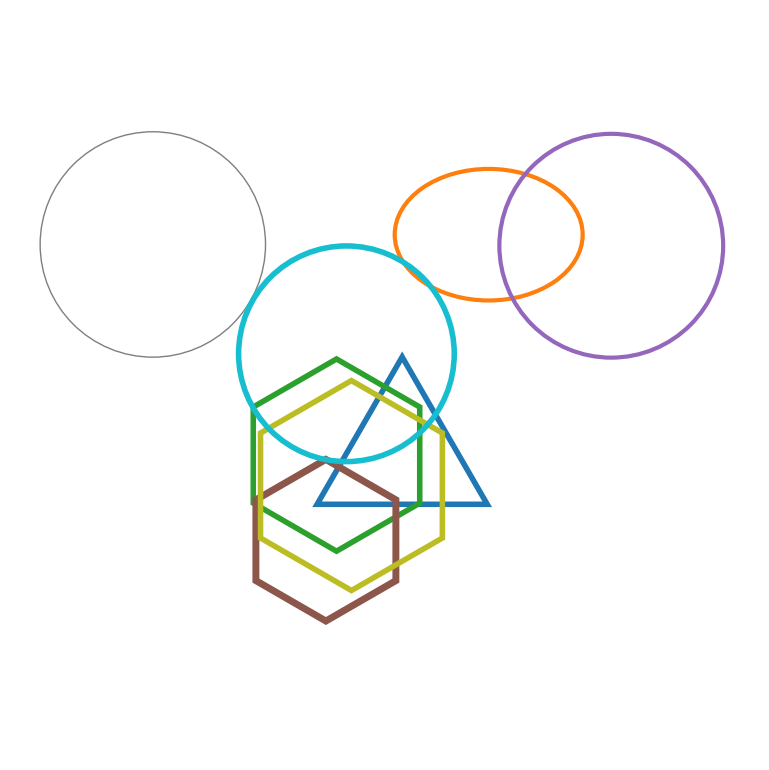[{"shape": "triangle", "thickness": 2, "radius": 0.64, "center": [0.522, 0.409]}, {"shape": "oval", "thickness": 1.5, "radius": 0.61, "center": [0.635, 0.695]}, {"shape": "hexagon", "thickness": 2, "radius": 0.62, "center": [0.437, 0.409]}, {"shape": "circle", "thickness": 1.5, "radius": 0.73, "center": [0.794, 0.681]}, {"shape": "hexagon", "thickness": 2.5, "radius": 0.52, "center": [0.423, 0.298]}, {"shape": "circle", "thickness": 0.5, "radius": 0.73, "center": [0.198, 0.683]}, {"shape": "hexagon", "thickness": 2, "radius": 0.68, "center": [0.456, 0.369]}, {"shape": "circle", "thickness": 2, "radius": 0.7, "center": [0.45, 0.541]}]